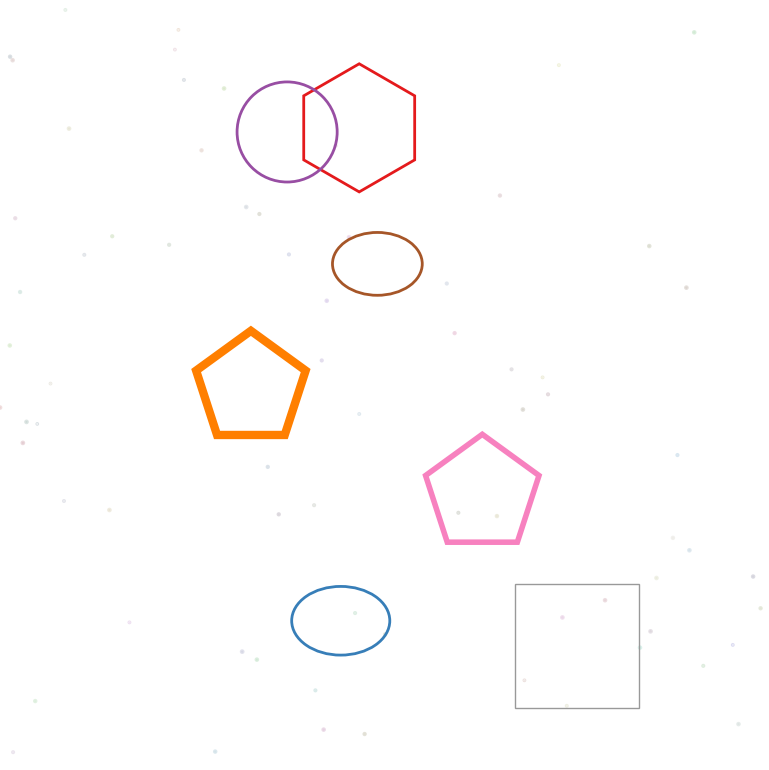[{"shape": "hexagon", "thickness": 1, "radius": 0.42, "center": [0.467, 0.834]}, {"shape": "oval", "thickness": 1, "radius": 0.32, "center": [0.443, 0.194]}, {"shape": "circle", "thickness": 1, "radius": 0.33, "center": [0.373, 0.829]}, {"shape": "pentagon", "thickness": 3, "radius": 0.37, "center": [0.326, 0.496]}, {"shape": "oval", "thickness": 1, "radius": 0.29, "center": [0.49, 0.657]}, {"shape": "pentagon", "thickness": 2, "radius": 0.39, "center": [0.626, 0.359]}, {"shape": "square", "thickness": 0.5, "radius": 0.4, "center": [0.749, 0.161]}]